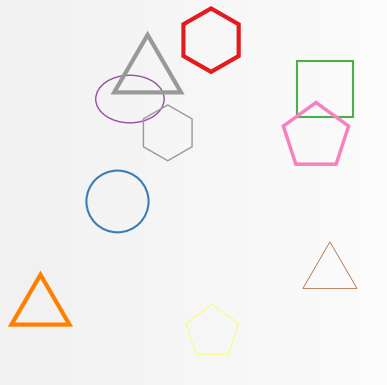[{"shape": "hexagon", "thickness": 3, "radius": 0.41, "center": [0.545, 0.896]}, {"shape": "circle", "thickness": 1.5, "radius": 0.4, "center": [0.303, 0.477]}, {"shape": "square", "thickness": 1.5, "radius": 0.36, "center": [0.84, 0.768]}, {"shape": "oval", "thickness": 1, "radius": 0.44, "center": [0.335, 0.743]}, {"shape": "triangle", "thickness": 3, "radius": 0.43, "center": [0.104, 0.2]}, {"shape": "pentagon", "thickness": 0.5, "radius": 0.36, "center": [0.548, 0.138]}, {"shape": "triangle", "thickness": 0.5, "radius": 0.4, "center": [0.851, 0.291]}, {"shape": "pentagon", "thickness": 2.5, "radius": 0.44, "center": [0.815, 0.645]}, {"shape": "hexagon", "thickness": 1, "radius": 0.36, "center": [0.433, 0.655]}, {"shape": "triangle", "thickness": 3, "radius": 0.5, "center": [0.381, 0.81]}]